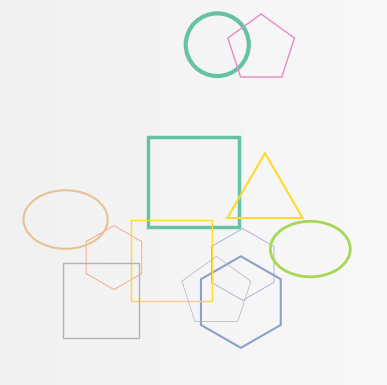[{"shape": "square", "thickness": 2.5, "radius": 0.59, "center": [0.498, 0.527]}, {"shape": "circle", "thickness": 3, "radius": 0.41, "center": [0.561, 0.884]}, {"shape": "hexagon", "thickness": 0.5, "radius": 0.41, "center": [0.294, 0.331]}, {"shape": "hexagon", "thickness": 0.5, "radius": 0.47, "center": [0.626, 0.313]}, {"shape": "hexagon", "thickness": 1.5, "radius": 0.59, "center": [0.622, 0.215]}, {"shape": "pentagon", "thickness": 1, "radius": 0.45, "center": [0.674, 0.873]}, {"shape": "oval", "thickness": 2, "radius": 0.52, "center": [0.801, 0.353]}, {"shape": "triangle", "thickness": 1.5, "radius": 0.56, "center": [0.684, 0.49]}, {"shape": "square", "thickness": 1, "radius": 0.52, "center": [0.444, 0.323]}, {"shape": "oval", "thickness": 1.5, "radius": 0.54, "center": [0.169, 0.43]}, {"shape": "pentagon", "thickness": 0.5, "radius": 0.47, "center": [0.558, 0.241]}, {"shape": "square", "thickness": 1, "radius": 0.49, "center": [0.261, 0.22]}]